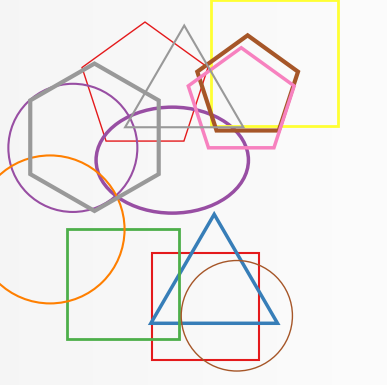[{"shape": "square", "thickness": 1.5, "radius": 0.69, "center": [0.53, 0.204]}, {"shape": "pentagon", "thickness": 1, "radius": 0.85, "center": [0.374, 0.772]}, {"shape": "triangle", "thickness": 2.5, "radius": 0.94, "center": [0.553, 0.255]}, {"shape": "square", "thickness": 2, "radius": 0.72, "center": [0.318, 0.262]}, {"shape": "circle", "thickness": 1.5, "radius": 0.83, "center": [0.188, 0.616]}, {"shape": "oval", "thickness": 2.5, "radius": 0.98, "center": [0.445, 0.584]}, {"shape": "circle", "thickness": 1.5, "radius": 0.96, "center": [0.129, 0.404]}, {"shape": "square", "thickness": 2, "radius": 0.82, "center": [0.709, 0.837]}, {"shape": "pentagon", "thickness": 3, "radius": 0.68, "center": [0.639, 0.772]}, {"shape": "circle", "thickness": 1, "radius": 0.72, "center": [0.611, 0.18]}, {"shape": "pentagon", "thickness": 2.5, "radius": 0.72, "center": [0.623, 0.732]}, {"shape": "triangle", "thickness": 1.5, "radius": 0.88, "center": [0.475, 0.758]}, {"shape": "hexagon", "thickness": 3, "radius": 0.96, "center": [0.244, 0.643]}]